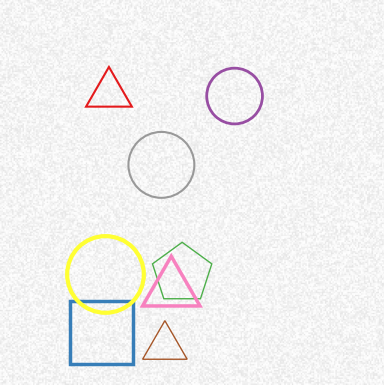[{"shape": "triangle", "thickness": 1.5, "radius": 0.34, "center": [0.283, 0.757]}, {"shape": "square", "thickness": 2.5, "radius": 0.41, "center": [0.263, 0.137]}, {"shape": "pentagon", "thickness": 1, "radius": 0.41, "center": [0.473, 0.29]}, {"shape": "circle", "thickness": 2, "radius": 0.36, "center": [0.609, 0.751]}, {"shape": "circle", "thickness": 3, "radius": 0.5, "center": [0.274, 0.287]}, {"shape": "triangle", "thickness": 1, "radius": 0.33, "center": [0.428, 0.1]}, {"shape": "triangle", "thickness": 2.5, "radius": 0.43, "center": [0.445, 0.248]}, {"shape": "circle", "thickness": 1.5, "radius": 0.43, "center": [0.419, 0.572]}]